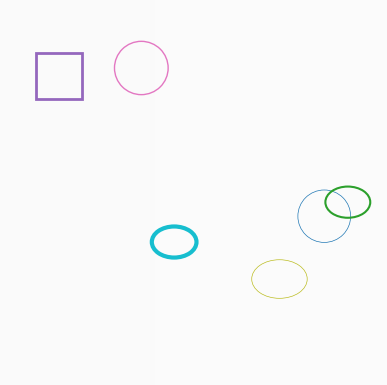[{"shape": "circle", "thickness": 0.5, "radius": 0.34, "center": [0.837, 0.438]}, {"shape": "oval", "thickness": 1.5, "radius": 0.29, "center": [0.898, 0.475]}, {"shape": "square", "thickness": 2, "radius": 0.3, "center": [0.152, 0.803]}, {"shape": "circle", "thickness": 1, "radius": 0.35, "center": [0.365, 0.823]}, {"shape": "oval", "thickness": 0.5, "radius": 0.36, "center": [0.721, 0.275]}, {"shape": "oval", "thickness": 3, "radius": 0.29, "center": [0.449, 0.371]}]